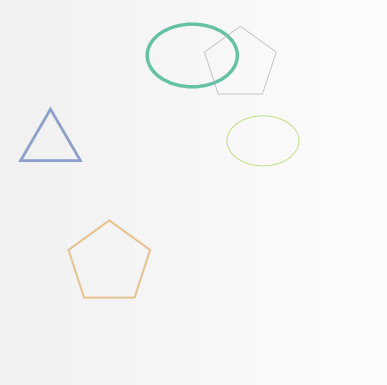[{"shape": "oval", "thickness": 2.5, "radius": 0.58, "center": [0.496, 0.856]}, {"shape": "triangle", "thickness": 2, "radius": 0.45, "center": [0.13, 0.627]}, {"shape": "oval", "thickness": 0.5, "radius": 0.46, "center": [0.679, 0.634]}, {"shape": "pentagon", "thickness": 1.5, "radius": 0.55, "center": [0.282, 0.317]}, {"shape": "pentagon", "thickness": 0.5, "radius": 0.49, "center": [0.62, 0.835]}]